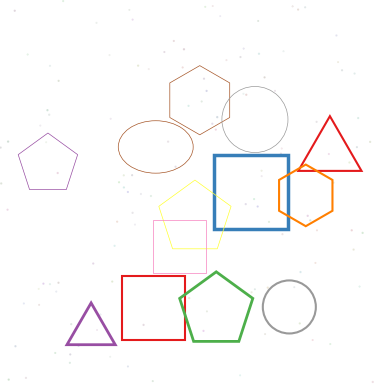[{"shape": "square", "thickness": 1.5, "radius": 0.41, "center": [0.399, 0.199]}, {"shape": "triangle", "thickness": 1.5, "radius": 0.47, "center": [0.857, 0.604]}, {"shape": "square", "thickness": 2.5, "radius": 0.48, "center": [0.652, 0.501]}, {"shape": "pentagon", "thickness": 2, "radius": 0.5, "center": [0.562, 0.194]}, {"shape": "pentagon", "thickness": 0.5, "radius": 0.41, "center": [0.124, 0.573]}, {"shape": "triangle", "thickness": 2, "radius": 0.36, "center": [0.237, 0.141]}, {"shape": "hexagon", "thickness": 1.5, "radius": 0.4, "center": [0.794, 0.493]}, {"shape": "pentagon", "thickness": 0.5, "radius": 0.49, "center": [0.506, 0.434]}, {"shape": "oval", "thickness": 0.5, "radius": 0.49, "center": [0.404, 0.618]}, {"shape": "hexagon", "thickness": 0.5, "radius": 0.45, "center": [0.519, 0.74]}, {"shape": "square", "thickness": 0.5, "radius": 0.34, "center": [0.466, 0.36]}, {"shape": "circle", "thickness": 0.5, "radius": 0.43, "center": [0.662, 0.69]}, {"shape": "circle", "thickness": 1.5, "radius": 0.34, "center": [0.752, 0.203]}]